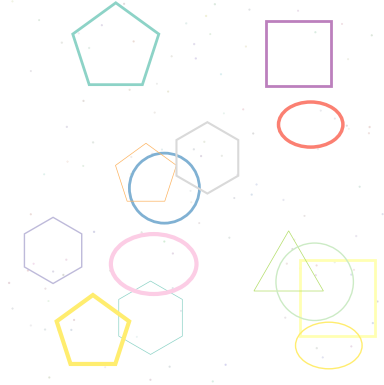[{"shape": "hexagon", "thickness": 0.5, "radius": 0.48, "center": [0.391, 0.175]}, {"shape": "pentagon", "thickness": 2, "radius": 0.59, "center": [0.301, 0.875]}, {"shape": "square", "thickness": 2, "radius": 0.49, "center": [0.877, 0.226]}, {"shape": "hexagon", "thickness": 1, "radius": 0.43, "center": [0.138, 0.35]}, {"shape": "oval", "thickness": 2.5, "radius": 0.42, "center": [0.807, 0.677]}, {"shape": "circle", "thickness": 2, "radius": 0.45, "center": [0.427, 0.511]}, {"shape": "pentagon", "thickness": 0.5, "radius": 0.42, "center": [0.379, 0.545]}, {"shape": "triangle", "thickness": 0.5, "radius": 0.52, "center": [0.75, 0.296]}, {"shape": "oval", "thickness": 3, "radius": 0.56, "center": [0.399, 0.314]}, {"shape": "hexagon", "thickness": 1.5, "radius": 0.46, "center": [0.539, 0.59]}, {"shape": "square", "thickness": 2, "radius": 0.42, "center": [0.775, 0.861]}, {"shape": "circle", "thickness": 1, "radius": 0.5, "center": [0.817, 0.268]}, {"shape": "oval", "thickness": 1, "radius": 0.43, "center": [0.854, 0.103]}, {"shape": "pentagon", "thickness": 3, "radius": 0.49, "center": [0.241, 0.135]}]